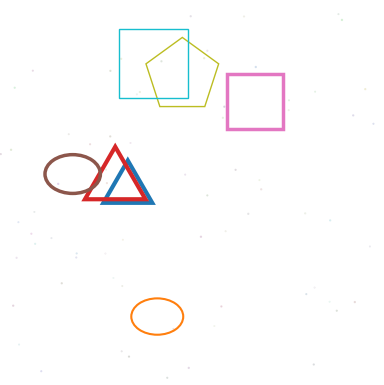[{"shape": "triangle", "thickness": 3, "radius": 0.37, "center": [0.332, 0.51]}, {"shape": "oval", "thickness": 1.5, "radius": 0.34, "center": [0.408, 0.178]}, {"shape": "triangle", "thickness": 3, "radius": 0.45, "center": [0.299, 0.528]}, {"shape": "oval", "thickness": 2.5, "radius": 0.36, "center": [0.189, 0.548]}, {"shape": "square", "thickness": 2.5, "radius": 0.36, "center": [0.662, 0.736]}, {"shape": "pentagon", "thickness": 1, "radius": 0.5, "center": [0.474, 0.804]}, {"shape": "square", "thickness": 1, "radius": 0.45, "center": [0.4, 0.834]}]